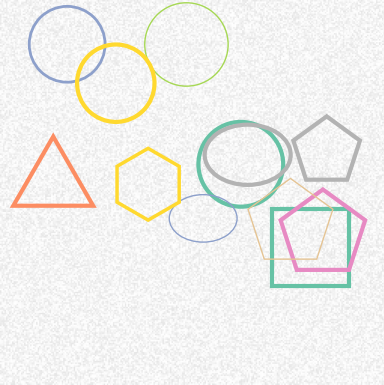[{"shape": "square", "thickness": 3, "radius": 0.5, "center": [0.807, 0.358]}, {"shape": "circle", "thickness": 3, "radius": 0.55, "center": [0.625, 0.573]}, {"shape": "triangle", "thickness": 3, "radius": 0.6, "center": [0.138, 0.525]}, {"shape": "oval", "thickness": 1, "radius": 0.44, "center": [0.528, 0.433]}, {"shape": "circle", "thickness": 2, "radius": 0.49, "center": [0.174, 0.885]}, {"shape": "pentagon", "thickness": 3, "radius": 0.58, "center": [0.839, 0.392]}, {"shape": "circle", "thickness": 1, "radius": 0.54, "center": [0.484, 0.885]}, {"shape": "circle", "thickness": 3, "radius": 0.5, "center": [0.301, 0.784]}, {"shape": "hexagon", "thickness": 2.5, "radius": 0.47, "center": [0.385, 0.521]}, {"shape": "pentagon", "thickness": 1, "radius": 0.58, "center": [0.755, 0.421]}, {"shape": "oval", "thickness": 3, "radius": 0.56, "center": [0.643, 0.598]}, {"shape": "pentagon", "thickness": 3, "radius": 0.45, "center": [0.848, 0.607]}]